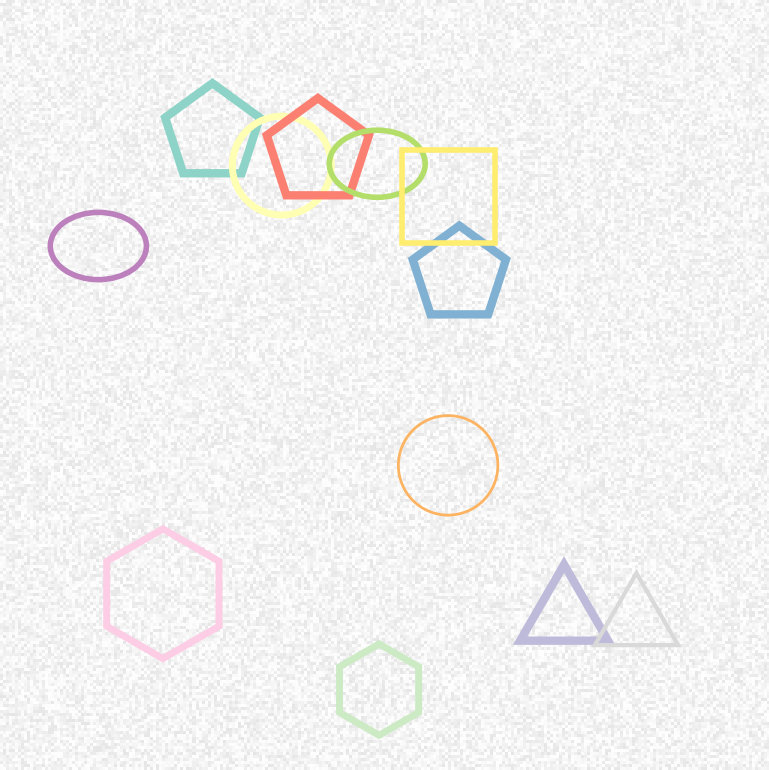[{"shape": "pentagon", "thickness": 3, "radius": 0.32, "center": [0.276, 0.827]}, {"shape": "circle", "thickness": 2.5, "radius": 0.32, "center": [0.366, 0.785]}, {"shape": "triangle", "thickness": 3, "radius": 0.33, "center": [0.733, 0.201]}, {"shape": "pentagon", "thickness": 3, "radius": 0.35, "center": [0.413, 0.803]}, {"shape": "pentagon", "thickness": 3, "radius": 0.32, "center": [0.597, 0.643]}, {"shape": "circle", "thickness": 1, "radius": 0.32, "center": [0.582, 0.396]}, {"shape": "oval", "thickness": 2, "radius": 0.31, "center": [0.49, 0.787]}, {"shape": "hexagon", "thickness": 2.5, "radius": 0.42, "center": [0.212, 0.229]}, {"shape": "triangle", "thickness": 1.5, "radius": 0.31, "center": [0.827, 0.193]}, {"shape": "oval", "thickness": 2, "radius": 0.31, "center": [0.128, 0.681]}, {"shape": "hexagon", "thickness": 2.5, "radius": 0.3, "center": [0.492, 0.104]}, {"shape": "square", "thickness": 2, "radius": 0.3, "center": [0.583, 0.745]}]